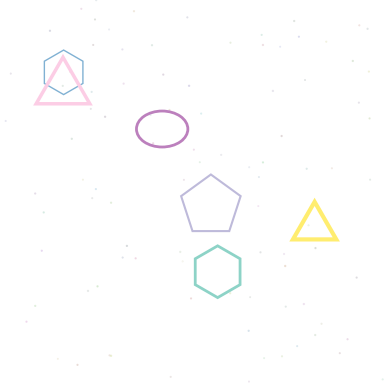[{"shape": "hexagon", "thickness": 2, "radius": 0.34, "center": [0.565, 0.294]}, {"shape": "pentagon", "thickness": 1.5, "radius": 0.41, "center": [0.548, 0.465]}, {"shape": "hexagon", "thickness": 1, "radius": 0.29, "center": [0.165, 0.812]}, {"shape": "triangle", "thickness": 2.5, "radius": 0.4, "center": [0.164, 0.771]}, {"shape": "oval", "thickness": 2, "radius": 0.33, "center": [0.421, 0.665]}, {"shape": "triangle", "thickness": 3, "radius": 0.33, "center": [0.817, 0.411]}]